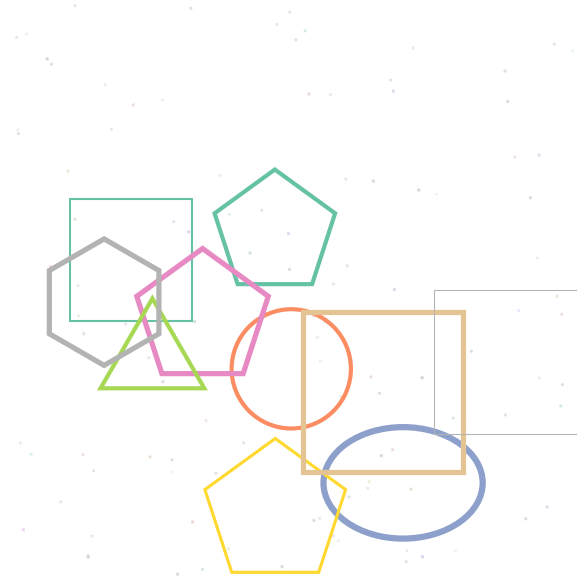[{"shape": "pentagon", "thickness": 2, "radius": 0.55, "center": [0.476, 0.596]}, {"shape": "square", "thickness": 1, "radius": 0.53, "center": [0.227, 0.549]}, {"shape": "circle", "thickness": 2, "radius": 0.52, "center": [0.504, 0.36]}, {"shape": "oval", "thickness": 3, "radius": 0.69, "center": [0.698, 0.163]}, {"shape": "pentagon", "thickness": 2.5, "radius": 0.6, "center": [0.351, 0.449]}, {"shape": "triangle", "thickness": 2, "radius": 0.52, "center": [0.264, 0.379]}, {"shape": "pentagon", "thickness": 1.5, "radius": 0.64, "center": [0.477, 0.112]}, {"shape": "square", "thickness": 2.5, "radius": 0.69, "center": [0.662, 0.32]}, {"shape": "hexagon", "thickness": 2.5, "radius": 0.55, "center": [0.18, 0.476]}, {"shape": "square", "thickness": 0.5, "radius": 0.62, "center": [0.876, 0.371]}]